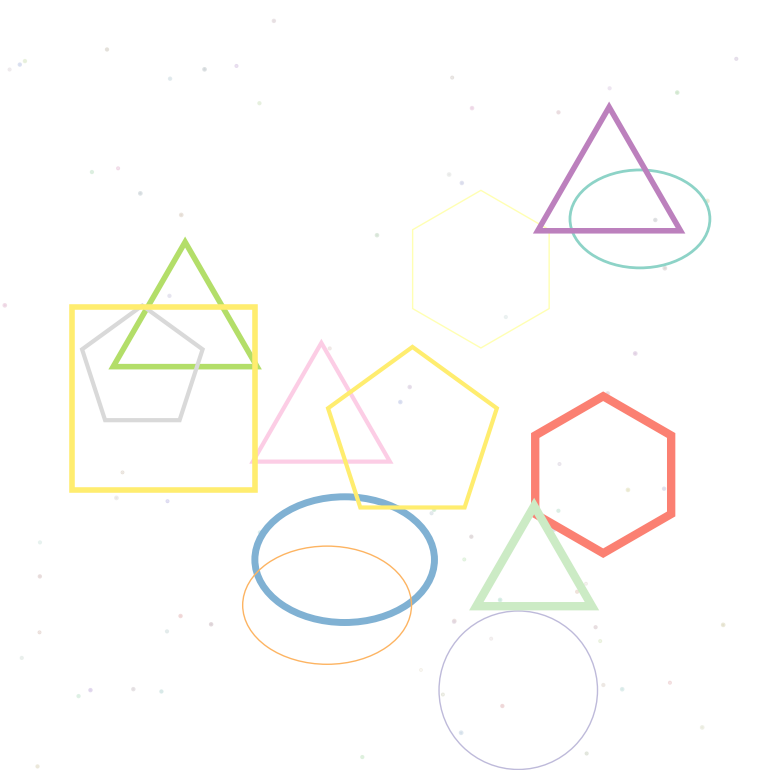[{"shape": "oval", "thickness": 1, "radius": 0.45, "center": [0.831, 0.716]}, {"shape": "hexagon", "thickness": 0.5, "radius": 0.51, "center": [0.625, 0.65]}, {"shape": "circle", "thickness": 0.5, "radius": 0.51, "center": [0.673, 0.104]}, {"shape": "hexagon", "thickness": 3, "radius": 0.51, "center": [0.783, 0.383]}, {"shape": "oval", "thickness": 2.5, "radius": 0.58, "center": [0.448, 0.273]}, {"shape": "oval", "thickness": 0.5, "radius": 0.55, "center": [0.425, 0.214]}, {"shape": "triangle", "thickness": 2, "radius": 0.54, "center": [0.24, 0.578]}, {"shape": "triangle", "thickness": 1.5, "radius": 0.51, "center": [0.417, 0.452]}, {"shape": "pentagon", "thickness": 1.5, "radius": 0.41, "center": [0.185, 0.521]}, {"shape": "triangle", "thickness": 2, "radius": 0.54, "center": [0.791, 0.754]}, {"shape": "triangle", "thickness": 3, "radius": 0.43, "center": [0.694, 0.256]}, {"shape": "square", "thickness": 2, "radius": 0.59, "center": [0.212, 0.482]}, {"shape": "pentagon", "thickness": 1.5, "radius": 0.58, "center": [0.536, 0.434]}]